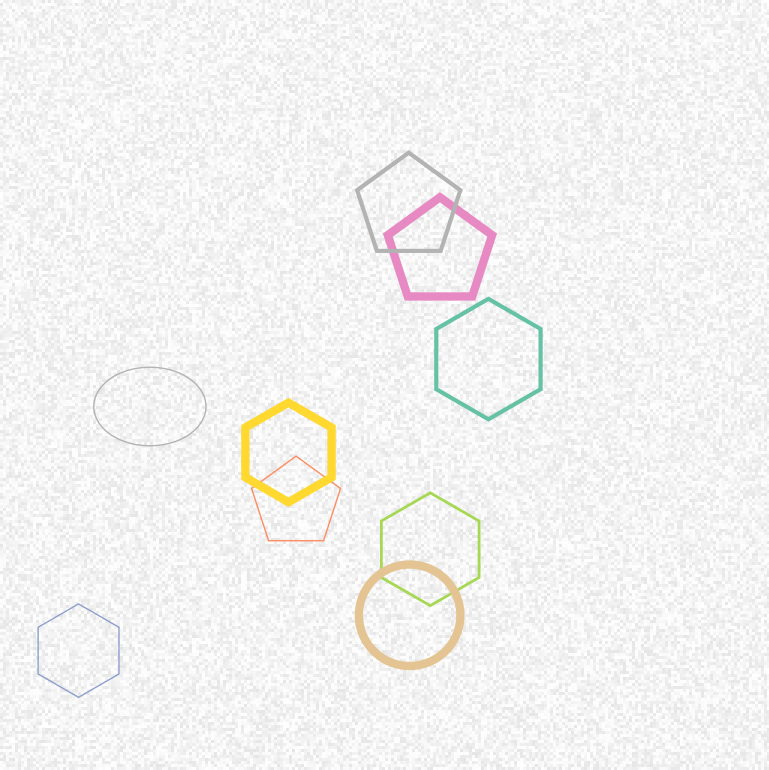[{"shape": "hexagon", "thickness": 1.5, "radius": 0.39, "center": [0.634, 0.534]}, {"shape": "pentagon", "thickness": 0.5, "radius": 0.3, "center": [0.384, 0.347]}, {"shape": "hexagon", "thickness": 0.5, "radius": 0.3, "center": [0.102, 0.155]}, {"shape": "pentagon", "thickness": 3, "radius": 0.36, "center": [0.571, 0.673]}, {"shape": "hexagon", "thickness": 1, "radius": 0.37, "center": [0.559, 0.287]}, {"shape": "hexagon", "thickness": 3, "radius": 0.32, "center": [0.375, 0.412]}, {"shape": "circle", "thickness": 3, "radius": 0.33, "center": [0.532, 0.201]}, {"shape": "pentagon", "thickness": 1.5, "radius": 0.35, "center": [0.531, 0.731]}, {"shape": "oval", "thickness": 0.5, "radius": 0.36, "center": [0.195, 0.472]}]